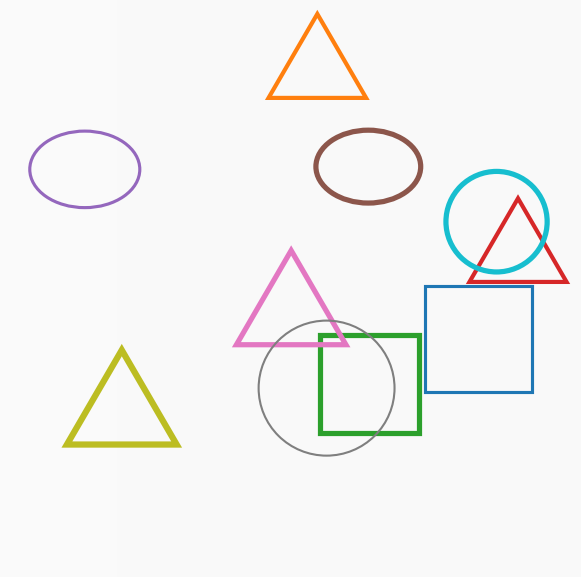[{"shape": "square", "thickness": 1.5, "radius": 0.46, "center": [0.823, 0.413]}, {"shape": "triangle", "thickness": 2, "radius": 0.48, "center": [0.546, 0.878]}, {"shape": "square", "thickness": 2.5, "radius": 0.43, "center": [0.636, 0.334]}, {"shape": "triangle", "thickness": 2, "radius": 0.48, "center": [0.891, 0.559]}, {"shape": "oval", "thickness": 1.5, "radius": 0.47, "center": [0.146, 0.706]}, {"shape": "oval", "thickness": 2.5, "radius": 0.45, "center": [0.634, 0.711]}, {"shape": "triangle", "thickness": 2.5, "radius": 0.54, "center": [0.501, 0.457]}, {"shape": "circle", "thickness": 1, "radius": 0.58, "center": [0.562, 0.327]}, {"shape": "triangle", "thickness": 3, "radius": 0.55, "center": [0.21, 0.284]}, {"shape": "circle", "thickness": 2.5, "radius": 0.44, "center": [0.854, 0.615]}]